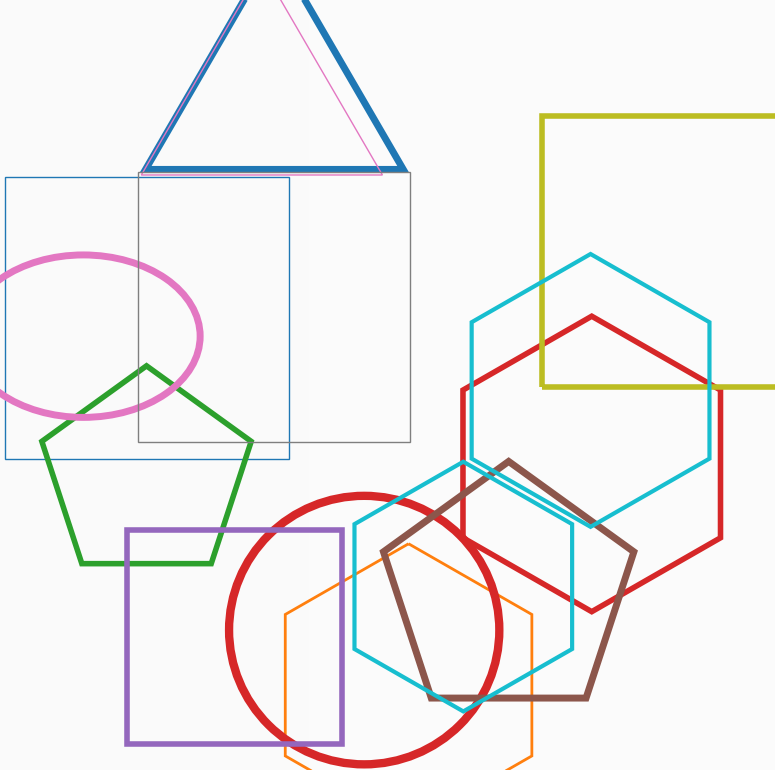[{"shape": "triangle", "thickness": 2.5, "radius": 0.96, "center": [0.354, 0.876]}, {"shape": "square", "thickness": 0.5, "radius": 0.92, "center": [0.19, 0.587]}, {"shape": "hexagon", "thickness": 1, "radius": 0.92, "center": [0.527, 0.11]}, {"shape": "pentagon", "thickness": 2, "radius": 0.71, "center": [0.189, 0.383]}, {"shape": "hexagon", "thickness": 2, "radius": 0.96, "center": [0.764, 0.397]}, {"shape": "circle", "thickness": 3, "radius": 0.87, "center": [0.47, 0.182]}, {"shape": "square", "thickness": 2, "radius": 0.69, "center": [0.303, 0.173]}, {"shape": "pentagon", "thickness": 2.5, "radius": 0.85, "center": [0.656, 0.231]}, {"shape": "triangle", "thickness": 0.5, "radius": 0.9, "center": [0.338, 0.863]}, {"shape": "oval", "thickness": 2.5, "radius": 0.75, "center": [0.108, 0.563]}, {"shape": "square", "thickness": 0.5, "radius": 0.88, "center": [0.353, 0.601]}, {"shape": "square", "thickness": 2, "radius": 0.88, "center": [0.875, 0.674]}, {"shape": "hexagon", "thickness": 1.5, "radius": 0.89, "center": [0.762, 0.493]}, {"shape": "hexagon", "thickness": 1.5, "radius": 0.81, "center": [0.598, 0.238]}]